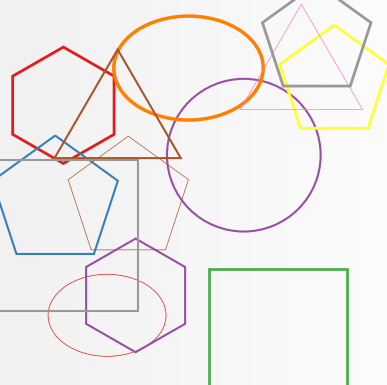[{"shape": "oval", "thickness": 0.5, "radius": 0.76, "center": [0.276, 0.181]}, {"shape": "hexagon", "thickness": 2, "radius": 0.76, "center": [0.164, 0.727]}, {"shape": "pentagon", "thickness": 1.5, "radius": 0.85, "center": [0.142, 0.478]}, {"shape": "square", "thickness": 2, "radius": 0.89, "center": [0.718, 0.123]}, {"shape": "circle", "thickness": 1.5, "radius": 0.99, "center": [0.629, 0.597]}, {"shape": "hexagon", "thickness": 1.5, "radius": 0.74, "center": [0.35, 0.233]}, {"shape": "oval", "thickness": 2.5, "radius": 0.96, "center": [0.486, 0.823]}, {"shape": "pentagon", "thickness": 2, "radius": 0.74, "center": [0.863, 0.787]}, {"shape": "pentagon", "thickness": 0.5, "radius": 0.82, "center": [0.331, 0.483]}, {"shape": "triangle", "thickness": 1.5, "radius": 0.94, "center": [0.304, 0.683]}, {"shape": "triangle", "thickness": 0.5, "radius": 0.91, "center": [0.778, 0.806]}, {"shape": "pentagon", "thickness": 2, "radius": 0.74, "center": [0.817, 0.896]}, {"shape": "square", "thickness": 1.5, "radius": 0.98, "center": [0.158, 0.388]}]